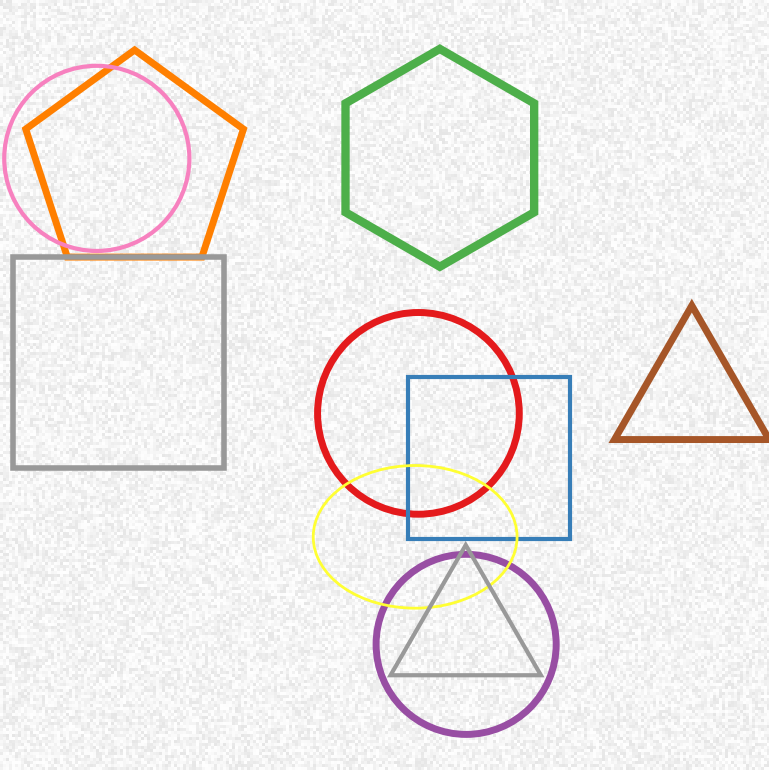[{"shape": "circle", "thickness": 2.5, "radius": 0.65, "center": [0.543, 0.463]}, {"shape": "square", "thickness": 1.5, "radius": 0.53, "center": [0.635, 0.405]}, {"shape": "hexagon", "thickness": 3, "radius": 0.71, "center": [0.571, 0.795]}, {"shape": "circle", "thickness": 2.5, "radius": 0.58, "center": [0.605, 0.163]}, {"shape": "pentagon", "thickness": 2.5, "radius": 0.74, "center": [0.175, 0.786]}, {"shape": "oval", "thickness": 1, "radius": 0.66, "center": [0.539, 0.303]}, {"shape": "triangle", "thickness": 2.5, "radius": 0.58, "center": [0.898, 0.487]}, {"shape": "circle", "thickness": 1.5, "radius": 0.6, "center": [0.126, 0.794]}, {"shape": "square", "thickness": 2, "radius": 0.69, "center": [0.154, 0.529]}, {"shape": "triangle", "thickness": 1.5, "radius": 0.56, "center": [0.605, 0.179]}]